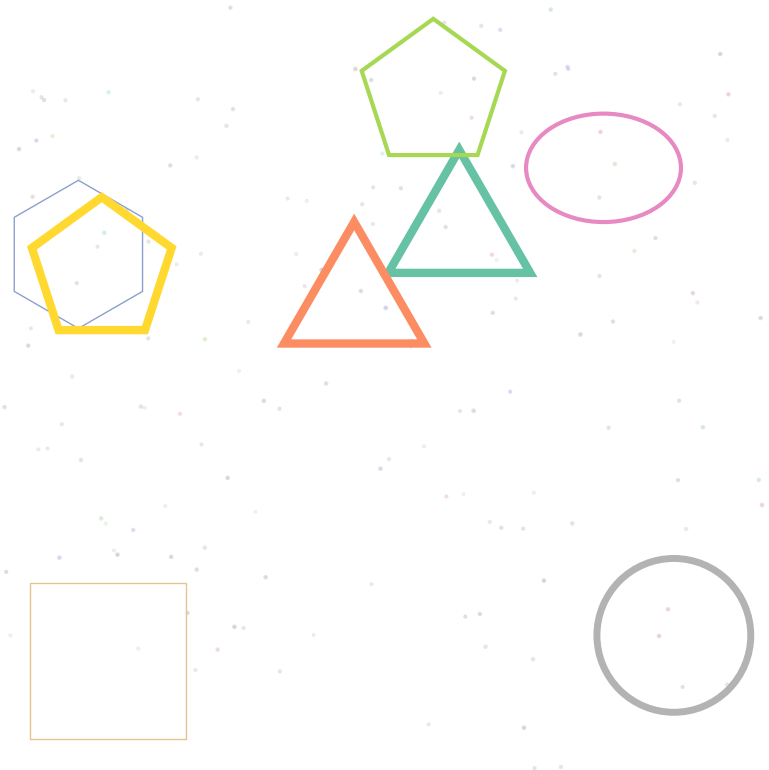[{"shape": "triangle", "thickness": 3, "radius": 0.53, "center": [0.596, 0.699]}, {"shape": "triangle", "thickness": 3, "radius": 0.53, "center": [0.46, 0.607]}, {"shape": "hexagon", "thickness": 0.5, "radius": 0.48, "center": [0.102, 0.67]}, {"shape": "oval", "thickness": 1.5, "radius": 0.5, "center": [0.784, 0.782]}, {"shape": "pentagon", "thickness": 1.5, "radius": 0.49, "center": [0.563, 0.878]}, {"shape": "pentagon", "thickness": 3, "radius": 0.48, "center": [0.132, 0.649]}, {"shape": "square", "thickness": 0.5, "radius": 0.51, "center": [0.14, 0.142]}, {"shape": "circle", "thickness": 2.5, "radius": 0.5, "center": [0.875, 0.175]}]